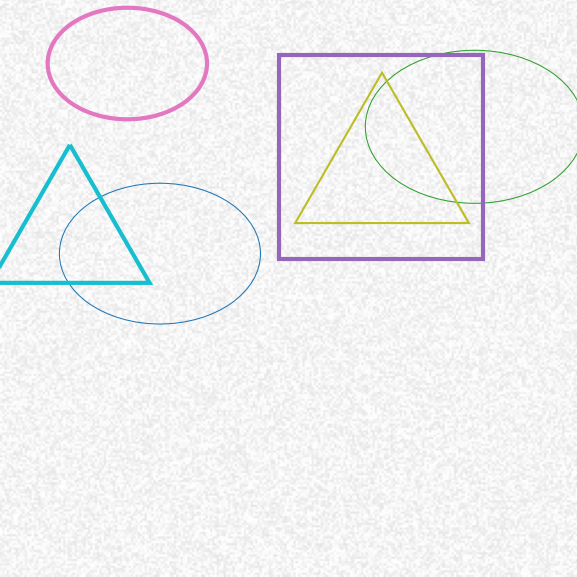[{"shape": "oval", "thickness": 0.5, "radius": 0.87, "center": [0.277, 0.56]}, {"shape": "oval", "thickness": 0.5, "radius": 0.95, "center": [0.822, 0.78]}, {"shape": "square", "thickness": 2, "radius": 0.89, "center": [0.659, 0.728]}, {"shape": "oval", "thickness": 2, "radius": 0.69, "center": [0.221, 0.889]}, {"shape": "triangle", "thickness": 1, "radius": 0.87, "center": [0.662, 0.7]}, {"shape": "triangle", "thickness": 2, "radius": 0.8, "center": [0.121, 0.589]}]